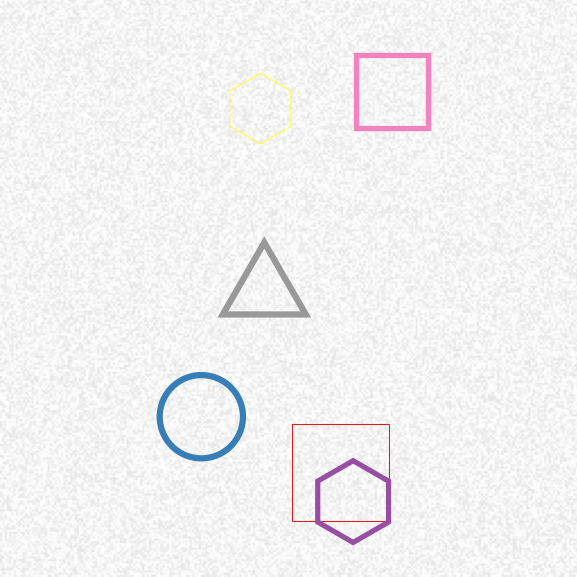[{"shape": "square", "thickness": 0.5, "radius": 0.42, "center": [0.59, 0.18]}, {"shape": "circle", "thickness": 3, "radius": 0.36, "center": [0.349, 0.278]}, {"shape": "hexagon", "thickness": 2.5, "radius": 0.35, "center": [0.611, 0.131]}, {"shape": "hexagon", "thickness": 0.5, "radius": 0.31, "center": [0.451, 0.811]}, {"shape": "square", "thickness": 2.5, "radius": 0.31, "center": [0.679, 0.841]}, {"shape": "triangle", "thickness": 3, "radius": 0.42, "center": [0.458, 0.496]}]